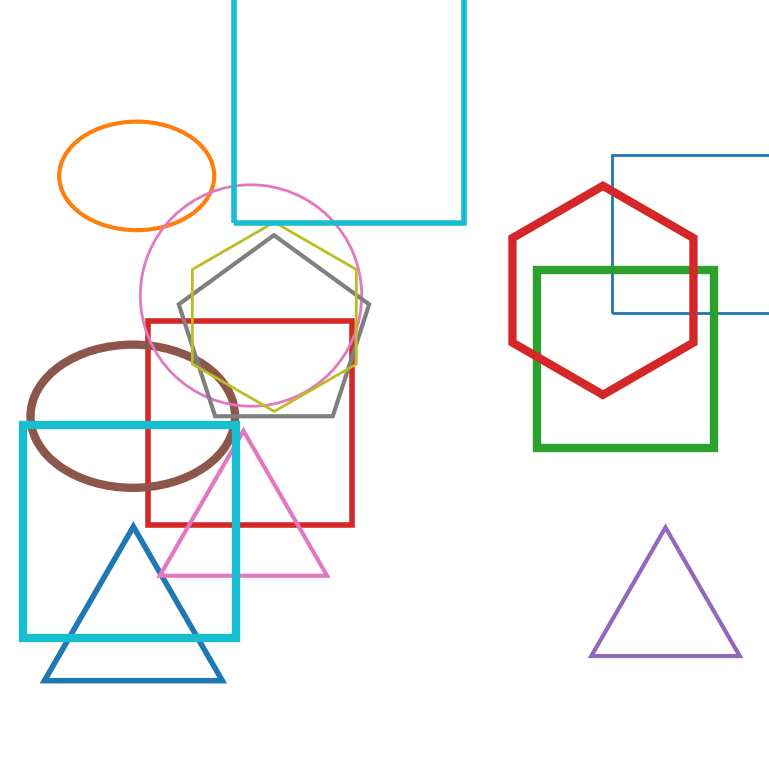[{"shape": "square", "thickness": 1, "radius": 0.51, "center": [0.898, 0.696]}, {"shape": "triangle", "thickness": 2, "radius": 0.67, "center": [0.173, 0.183]}, {"shape": "oval", "thickness": 1.5, "radius": 0.5, "center": [0.178, 0.772]}, {"shape": "square", "thickness": 3, "radius": 0.58, "center": [0.812, 0.534]}, {"shape": "square", "thickness": 2, "radius": 0.66, "center": [0.325, 0.451]}, {"shape": "hexagon", "thickness": 3, "radius": 0.68, "center": [0.783, 0.623]}, {"shape": "triangle", "thickness": 1.5, "radius": 0.56, "center": [0.864, 0.204]}, {"shape": "oval", "thickness": 3, "radius": 0.66, "center": [0.172, 0.459]}, {"shape": "circle", "thickness": 1, "radius": 0.72, "center": [0.326, 0.616]}, {"shape": "triangle", "thickness": 1.5, "radius": 0.63, "center": [0.316, 0.315]}, {"shape": "pentagon", "thickness": 1.5, "radius": 0.65, "center": [0.356, 0.565]}, {"shape": "hexagon", "thickness": 1, "radius": 0.61, "center": [0.356, 0.589]}, {"shape": "square", "thickness": 3, "radius": 0.69, "center": [0.168, 0.309]}, {"shape": "square", "thickness": 2, "radius": 0.75, "center": [0.453, 0.86]}]